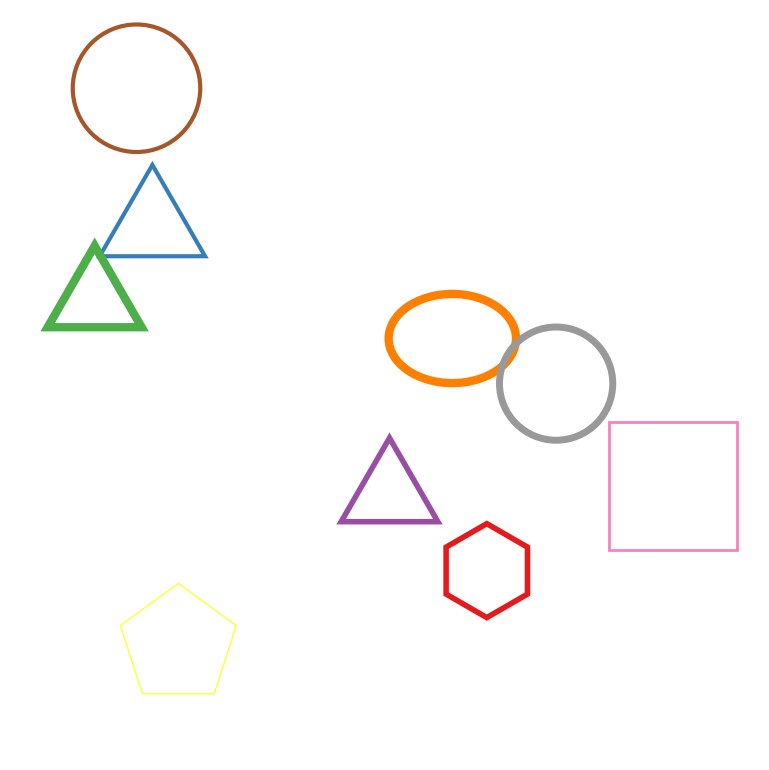[{"shape": "hexagon", "thickness": 2, "radius": 0.3, "center": [0.632, 0.259]}, {"shape": "triangle", "thickness": 1.5, "radius": 0.4, "center": [0.198, 0.707]}, {"shape": "triangle", "thickness": 3, "radius": 0.35, "center": [0.123, 0.61]}, {"shape": "triangle", "thickness": 2, "radius": 0.36, "center": [0.506, 0.359]}, {"shape": "oval", "thickness": 3, "radius": 0.41, "center": [0.587, 0.56]}, {"shape": "pentagon", "thickness": 0.5, "radius": 0.4, "center": [0.232, 0.163]}, {"shape": "circle", "thickness": 1.5, "radius": 0.41, "center": [0.177, 0.885]}, {"shape": "square", "thickness": 1, "radius": 0.41, "center": [0.874, 0.368]}, {"shape": "circle", "thickness": 2.5, "radius": 0.37, "center": [0.722, 0.502]}]